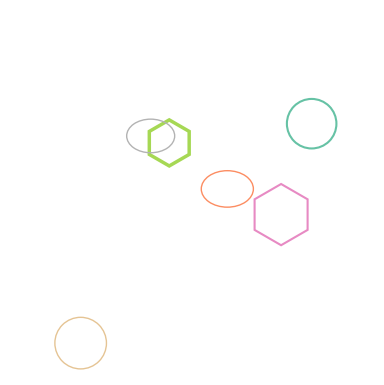[{"shape": "circle", "thickness": 1.5, "radius": 0.32, "center": [0.809, 0.679]}, {"shape": "oval", "thickness": 1, "radius": 0.34, "center": [0.59, 0.509]}, {"shape": "hexagon", "thickness": 1.5, "radius": 0.4, "center": [0.73, 0.443]}, {"shape": "hexagon", "thickness": 2.5, "radius": 0.3, "center": [0.44, 0.629]}, {"shape": "circle", "thickness": 1, "radius": 0.33, "center": [0.21, 0.109]}, {"shape": "oval", "thickness": 1, "radius": 0.31, "center": [0.391, 0.647]}]